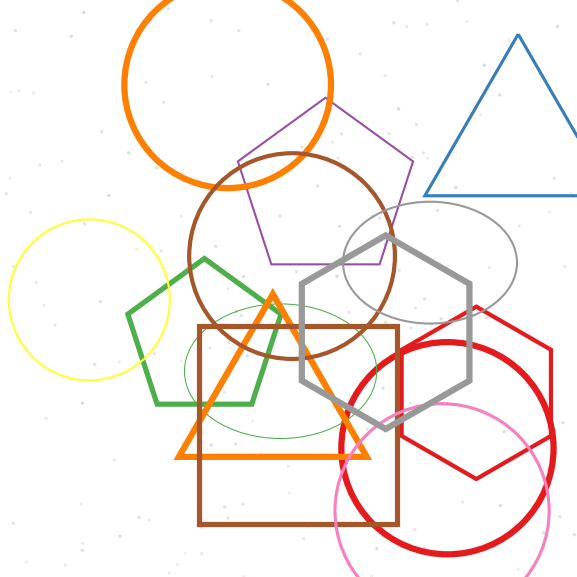[{"shape": "hexagon", "thickness": 2, "radius": 0.75, "center": [0.825, 0.319]}, {"shape": "circle", "thickness": 3, "radius": 0.92, "center": [0.775, 0.223]}, {"shape": "triangle", "thickness": 1.5, "radius": 0.93, "center": [0.897, 0.753]}, {"shape": "pentagon", "thickness": 2.5, "radius": 0.7, "center": [0.354, 0.412]}, {"shape": "oval", "thickness": 0.5, "radius": 0.83, "center": [0.486, 0.356]}, {"shape": "pentagon", "thickness": 1, "radius": 0.8, "center": [0.564, 0.67]}, {"shape": "triangle", "thickness": 3, "radius": 0.94, "center": [0.472, 0.302]}, {"shape": "circle", "thickness": 3, "radius": 0.89, "center": [0.394, 0.852]}, {"shape": "circle", "thickness": 1, "radius": 0.7, "center": [0.155, 0.48]}, {"shape": "circle", "thickness": 2, "radius": 0.89, "center": [0.506, 0.556]}, {"shape": "square", "thickness": 2.5, "radius": 0.85, "center": [0.516, 0.263]}, {"shape": "circle", "thickness": 1.5, "radius": 0.93, "center": [0.766, 0.115]}, {"shape": "oval", "thickness": 1, "radius": 0.75, "center": [0.745, 0.544]}, {"shape": "hexagon", "thickness": 3, "radius": 0.84, "center": [0.668, 0.424]}]